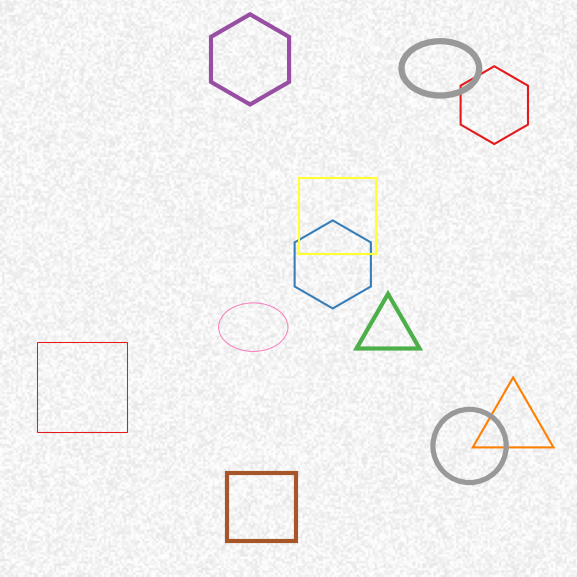[{"shape": "square", "thickness": 0.5, "radius": 0.39, "center": [0.142, 0.329]}, {"shape": "hexagon", "thickness": 1, "radius": 0.34, "center": [0.856, 0.817]}, {"shape": "hexagon", "thickness": 1, "radius": 0.38, "center": [0.576, 0.541]}, {"shape": "triangle", "thickness": 2, "radius": 0.32, "center": [0.672, 0.427]}, {"shape": "hexagon", "thickness": 2, "radius": 0.39, "center": [0.433, 0.896]}, {"shape": "triangle", "thickness": 1, "radius": 0.4, "center": [0.889, 0.265]}, {"shape": "square", "thickness": 1, "radius": 0.33, "center": [0.585, 0.625]}, {"shape": "square", "thickness": 2, "radius": 0.3, "center": [0.453, 0.121]}, {"shape": "oval", "thickness": 0.5, "radius": 0.3, "center": [0.439, 0.433]}, {"shape": "oval", "thickness": 3, "radius": 0.34, "center": [0.762, 0.881]}, {"shape": "circle", "thickness": 2.5, "radius": 0.32, "center": [0.813, 0.227]}]